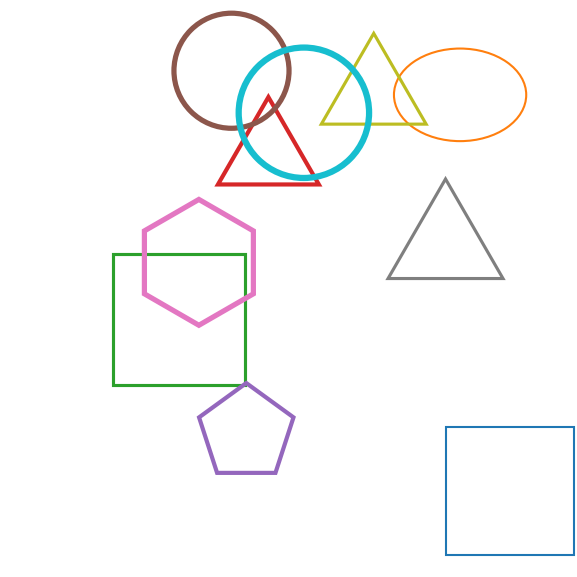[{"shape": "square", "thickness": 1, "radius": 0.55, "center": [0.883, 0.149]}, {"shape": "oval", "thickness": 1, "radius": 0.57, "center": [0.797, 0.835]}, {"shape": "square", "thickness": 1.5, "radius": 0.57, "center": [0.31, 0.446]}, {"shape": "triangle", "thickness": 2, "radius": 0.5, "center": [0.465, 0.73]}, {"shape": "pentagon", "thickness": 2, "radius": 0.43, "center": [0.426, 0.25]}, {"shape": "circle", "thickness": 2.5, "radius": 0.5, "center": [0.401, 0.877]}, {"shape": "hexagon", "thickness": 2.5, "radius": 0.54, "center": [0.344, 0.545]}, {"shape": "triangle", "thickness": 1.5, "radius": 0.57, "center": [0.771, 0.574]}, {"shape": "triangle", "thickness": 1.5, "radius": 0.52, "center": [0.647, 0.837]}, {"shape": "circle", "thickness": 3, "radius": 0.56, "center": [0.526, 0.804]}]